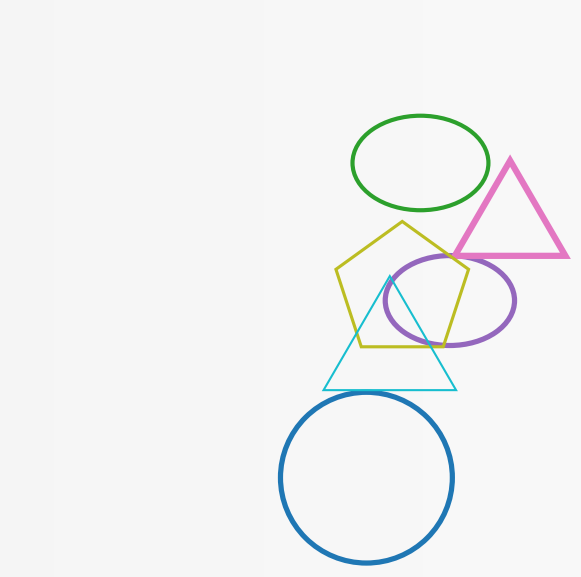[{"shape": "circle", "thickness": 2.5, "radius": 0.74, "center": [0.63, 0.172]}, {"shape": "oval", "thickness": 2, "radius": 0.58, "center": [0.723, 0.717]}, {"shape": "oval", "thickness": 2.5, "radius": 0.56, "center": [0.774, 0.479]}, {"shape": "triangle", "thickness": 3, "radius": 0.55, "center": [0.878, 0.611]}, {"shape": "pentagon", "thickness": 1.5, "radius": 0.6, "center": [0.692, 0.496]}, {"shape": "triangle", "thickness": 1, "radius": 0.66, "center": [0.671, 0.389]}]